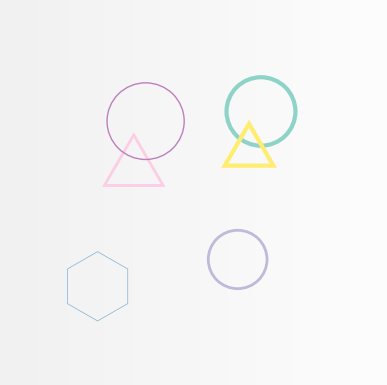[{"shape": "circle", "thickness": 3, "radius": 0.44, "center": [0.673, 0.71]}, {"shape": "circle", "thickness": 2, "radius": 0.38, "center": [0.613, 0.326]}, {"shape": "hexagon", "thickness": 0.5, "radius": 0.45, "center": [0.252, 0.256]}, {"shape": "triangle", "thickness": 2, "radius": 0.44, "center": [0.345, 0.562]}, {"shape": "circle", "thickness": 1, "radius": 0.5, "center": [0.376, 0.685]}, {"shape": "triangle", "thickness": 3, "radius": 0.36, "center": [0.643, 0.606]}]